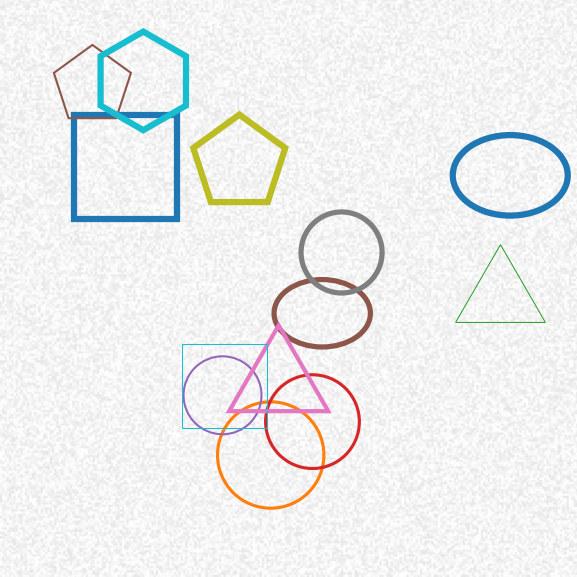[{"shape": "oval", "thickness": 3, "radius": 0.5, "center": [0.884, 0.696]}, {"shape": "square", "thickness": 3, "radius": 0.45, "center": [0.217, 0.71]}, {"shape": "circle", "thickness": 1.5, "radius": 0.46, "center": [0.469, 0.211]}, {"shape": "triangle", "thickness": 0.5, "radius": 0.45, "center": [0.867, 0.486]}, {"shape": "circle", "thickness": 1.5, "radius": 0.41, "center": [0.541, 0.269]}, {"shape": "circle", "thickness": 1, "radius": 0.34, "center": [0.385, 0.315]}, {"shape": "pentagon", "thickness": 1, "radius": 0.35, "center": [0.16, 0.851]}, {"shape": "oval", "thickness": 2.5, "radius": 0.42, "center": [0.558, 0.457]}, {"shape": "triangle", "thickness": 2, "radius": 0.5, "center": [0.483, 0.337]}, {"shape": "circle", "thickness": 2.5, "radius": 0.35, "center": [0.591, 0.562]}, {"shape": "pentagon", "thickness": 3, "radius": 0.42, "center": [0.414, 0.717]}, {"shape": "hexagon", "thickness": 3, "radius": 0.43, "center": [0.248, 0.859]}, {"shape": "square", "thickness": 0.5, "radius": 0.37, "center": [0.388, 0.331]}]